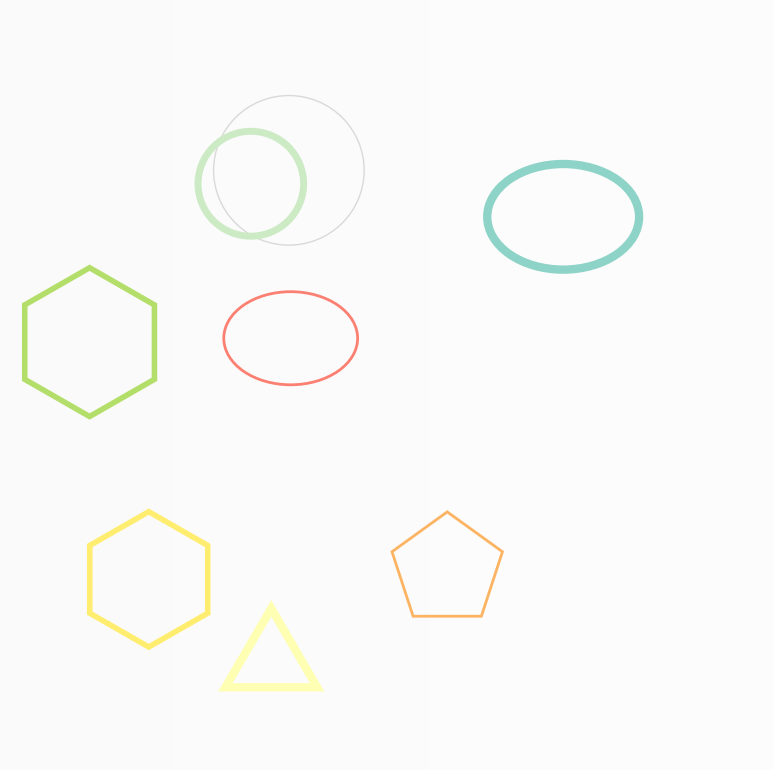[{"shape": "oval", "thickness": 3, "radius": 0.49, "center": [0.727, 0.718]}, {"shape": "triangle", "thickness": 3, "radius": 0.34, "center": [0.35, 0.142]}, {"shape": "oval", "thickness": 1, "radius": 0.43, "center": [0.375, 0.561]}, {"shape": "pentagon", "thickness": 1, "radius": 0.37, "center": [0.577, 0.26]}, {"shape": "hexagon", "thickness": 2, "radius": 0.48, "center": [0.116, 0.556]}, {"shape": "circle", "thickness": 0.5, "radius": 0.49, "center": [0.373, 0.779]}, {"shape": "circle", "thickness": 2.5, "radius": 0.34, "center": [0.324, 0.761]}, {"shape": "hexagon", "thickness": 2, "radius": 0.44, "center": [0.192, 0.248]}]